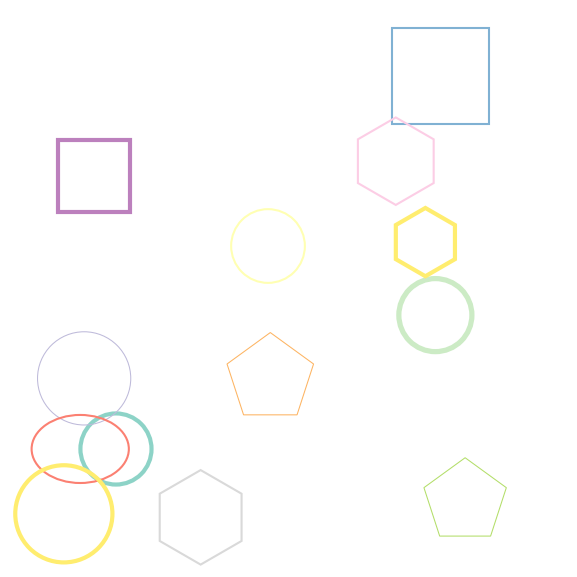[{"shape": "circle", "thickness": 2, "radius": 0.31, "center": [0.201, 0.222]}, {"shape": "circle", "thickness": 1, "radius": 0.32, "center": [0.464, 0.573]}, {"shape": "circle", "thickness": 0.5, "radius": 0.4, "center": [0.146, 0.344]}, {"shape": "oval", "thickness": 1, "radius": 0.42, "center": [0.139, 0.222]}, {"shape": "square", "thickness": 1, "radius": 0.42, "center": [0.763, 0.867]}, {"shape": "pentagon", "thickness": 0.5, "radius": 0.39, "center": [0.468, 0.345]}, {"shape": "pentagon", "thickness": 0.5, "radius": 0.37, "center": [0.805, 0.132]}, {"shape": "hexagon", "thickness": 1, "radius": 0.38, "center": [0.685, 0.72]}, {"shape": "hexagon", "thickness": 1, "radius": 0.41, "center": [0.347, 0.103]}, {"shape": "square", "thickness": 2, "radius": 0.31, "center": [0.163, 0.694]}, {"shape": "circle", "thickness": 2.5, "radius": 0.32, "center": [0.754, 0.453]}, {"shape": "hexagon", "thickness": 2, "radius": 0.3, "center": [0.737, 0.58]}, {"shape": "circle", "thickness": 2, "radius": 0.42, "center": [0.111, 0.109]}]